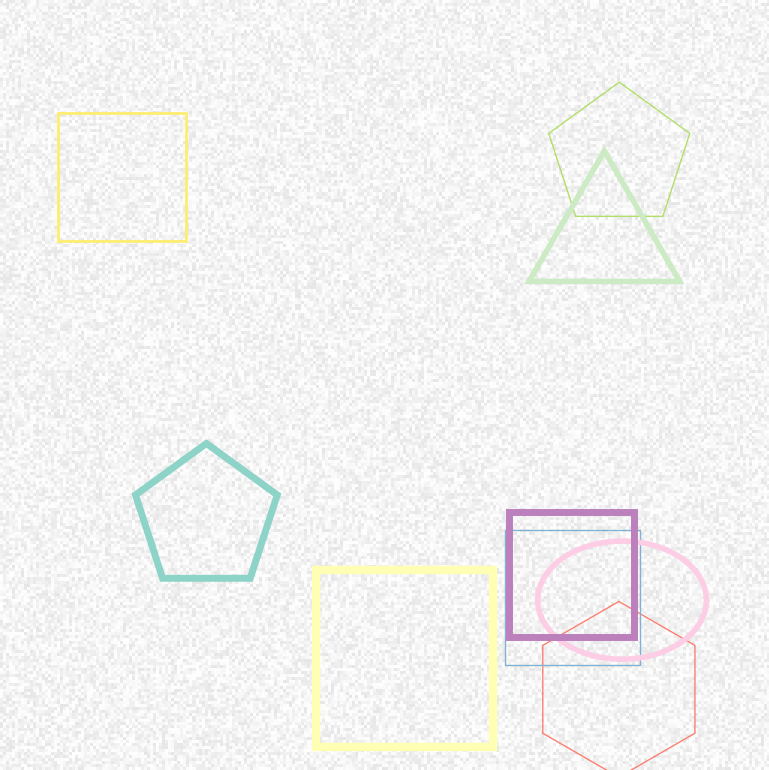[{"shape": "pentagon", "thickness": 2.5, "radius": 0.48, "center": [0.268, 0.327]}, {"shape": "square", "thickness": 3, "radius": 0.57, "center": [0.526, 0.145]}, {"shape": "hexagon", "thickness": 0.5, "radius": 0.57, "center": [0.804, 0.105]}, {"shape": "square", "thickness": 0.5, "radius": 0.44, "center": [0.744, 0.224]}, {"shape": "pentagon", "thickness": 0.5, "radius": 0.48, "center": [0.804, 0.797]}, {"shape": "oval", "thickness": 2, "radius": 0.55, "center": [0.808, 0.221]}, {"shape": "square", "thickness": 2.5, "radius": 0.41, "center": [0.743, 0.253]}, {"shape": "triangle", "thickness": 2, "radius": 0.56, "center": [0.785, 0.691]}, {"shape": "square", "thickness": 1, "radius": 0.42, "center": [0.159, 0.77]}]